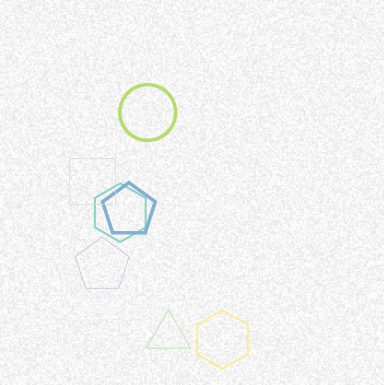[{"shape": "hexagon", "thickness": 1.5, "radius": 0.38, "center": [0.312, 0.448]}, {"shape": "pentagon", "thickness": 0.5, "radius": 0.37, "center": [0.265, 0.311]}, {"shape": "pentagon", "thickness": 2.5, "radius": 0.36, "center": [0.335, 0.454]}, {"shape": "circle", "thickness": 2.5, "radius": 0.36, "center": [0.384, 0.708]}, {"shape": "square", "thickness": 0.5, "radius": 0.3, "center": [0.239, 0.53]}, {"shape": "triangle", "thickness": 1, "radius": 0.33, "center": [0.437, 0.129]}, {"shape": "hexagon", "thickness": 1, "radius": 0.38, "center": [0.578, 0.118]}]